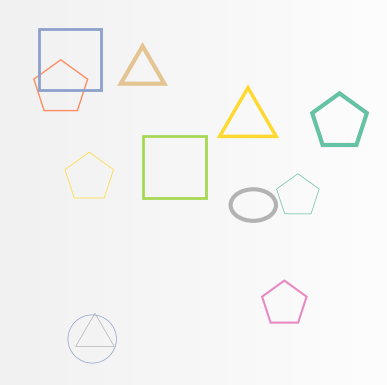[{"shape": "pentagon", "thickness": 0.5, "radius": 0.29, "center": [0.769, 0.491]}, {"shape": "pentagon", "thickness": 3, "radius": 0.37, "center": [0.876, 0.683]}, {"shape": "pentagon", "thickness": 1, "radius": 0.36, "center": [0.157, 0.772]}, {"shape": "circle", "thickness": 0.5, "radius": 0.31, "center": [0.238, 0.119]}, {"shape": "square", "thickness": 2, "radius": 0.4, "center": [0.181, 0.846]}, {"shape": "pentagon", "thickness": 1.5, "radius": 0.3, "center": [0.734, 0.211]}, {"shape": "square", "thickness": 2, "radius": 0.41, "center": [0.45, 0.567]}, {"shape": "triangle", "thickness": 2.5, "radius": 0.42, "center": [0.64, 0.688]}, {"shape": "pentagon", "thickness": 0.5, "radius": 0.33, "center": [0.23, 0.539]}, {"shape": "triangle", "thickness": 3, "radius": 0.33, "center": [0.368, 0.815]}, {"shape": "triangle", "thickness": 0.5, "radius": 0.29, "center": [0.245, 0.129]}, {"shape": "oval", "thickness": 3, "radius": 0.29, "center": [0.654, 0.467]}]